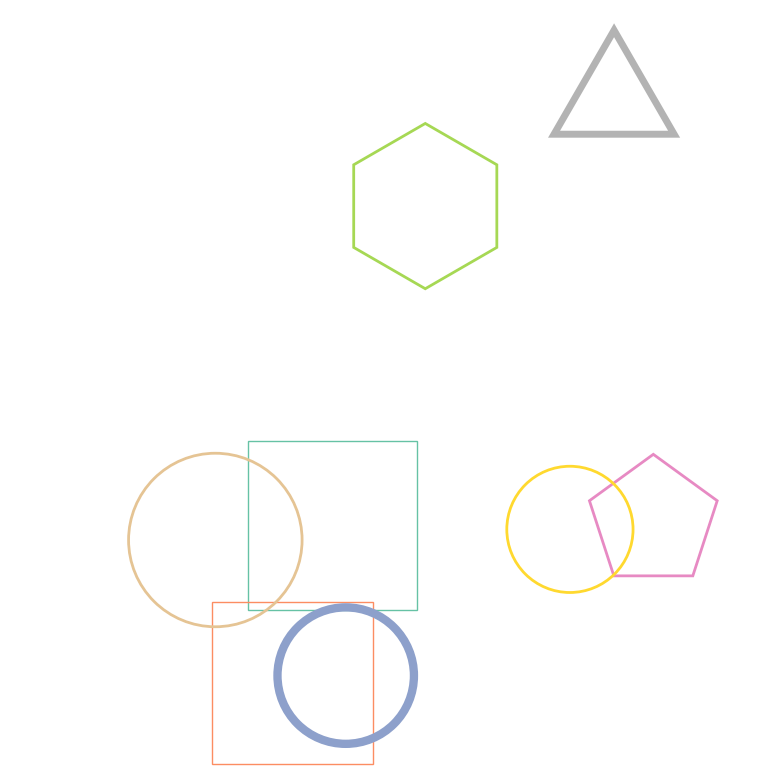[{"shape": "square", "thickness": 0.5, "radius": 0.55, "center": [0.432, 0.318]}, {"shape": "square", "thickness": 0.5, "radius": 0.52, "center": [0.38, 0.113]}, {"shape": "circle", "thickness": 3, "radius": 0.44, "center": [0.449, 0.123]}, {"shape": "pentagon", "thickness": 1, "radius": 0.44, "center": [0.848, 0.323]}, {"shape": "hexagon", "thickness": 1, "radius": 0.54, "center": [0.552, 0.732]}, {"shape": "circle", "thickness": 1, "radius": 0.41, "center": [0.74, 0.312]}, {"shape": "circle", "thickness": 1, "radius": 0.56, "center": [0.28, 0.299]}, {"shape": "triangle", "thickness": 2.5, "radius": 0.45, "center": [0.798, 0.871]}]